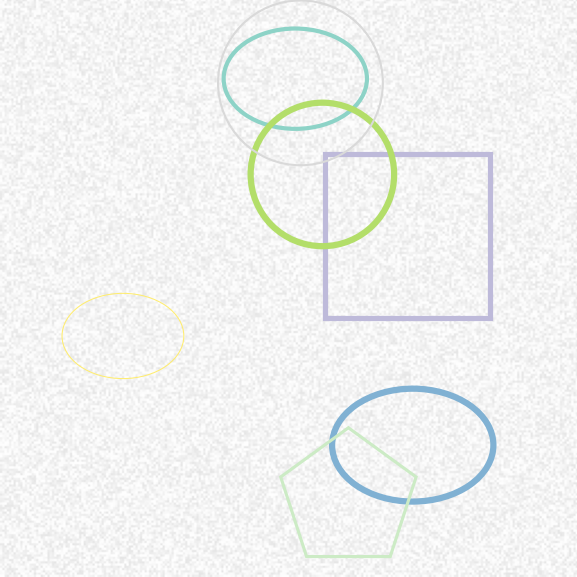[{"shape": "oval", "thickness": 2, "radius": 0.62, "center": [0.511, 0.863]}, {"shape": "square", "thickness": 2.5, "radius": 0.71, "center": [0.705, 0.59]}, {"shape": "oval", "thickness": 3, "radius": 0.7, "center": [0.715, 0.228]}, {"shape": "circle", "thickness": 3, "radius": 0.62, "center": [0.558, 0.697]}, {"shape": "circle", "thickness": 1, "radius": 0.71, "center": [0.52, 0.856]}, {"shape": "pentagon", "thickness": 1.5, "radius": 0.62, "center": [0.603, 0.135]}, {"shape": "oval", "thickness": 0.5, "radius": 0.53, "center": [0.213, 0.417]}]